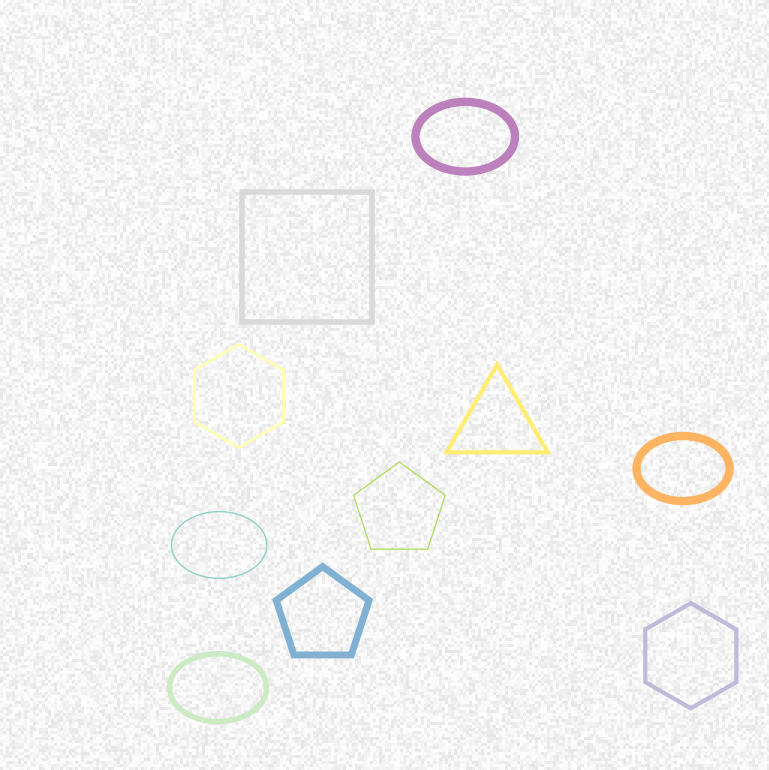[{"shape": "oval", "thickness": 0.5, "radius": 0.31, "center": [0.285, 0.292]}, {"shape": "hexagon", "thickness": 1, "radius": 0.33, "center": [0.31, 0.486]}, {"shape": "hexagon", "thickness": 1.5, "radius": 0.34, "center": [0.897, 0.148]}, {"shape": "pentagon", "thickness": 2.5, "radius": 0.32, "center": [0.419, 0.201]}, {"shape": "oval", "thickness": 3, "radius": 0.3, "center": [0.887, 0.392]}, {"shape": "pentagon", "thickness": 0.5, "radius": 0.31, "center": [0.519, 0.337]}, {"shape": "square", "thickness": 2, "radius": 0.42, "center": [0.399, 0.666]}, {"shape": "oval", "thickness": 3, "radius": 0.32, "center": [0.604, 0.822]}, {"shape": "oval", "thickness": 2, "radius": 0.32, "center": [0.283, 0.107]}, {"shape": "triangle", "thickness": 1.5, "radius": 0.38, "center": [0.646, 0.45]}]